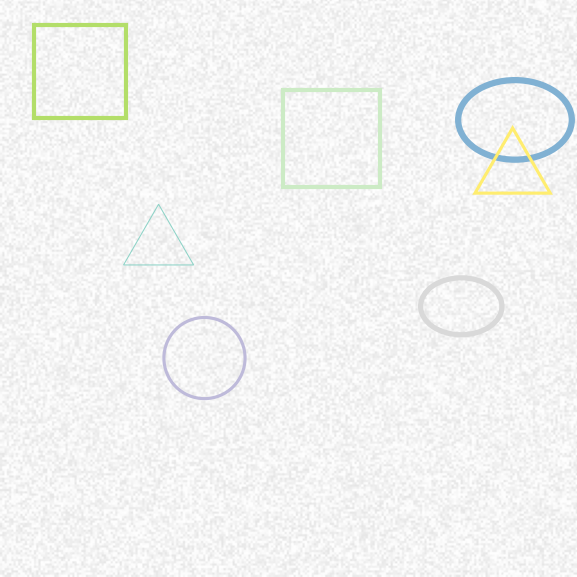[{"shape": "triangle", "thickness": 0.5, "radius": 0.35, "center": [0.275, 0.575]}, {"shape": "circle", "thickness": 1.5, "radius": 0.35, "center": [0.354, 0.379]}, {"shape": "oval", "thickness": 3, "radius": 0.49, "center": [0.892, 0.792]}, {"shape": "square", "thickness": 2, "radius": 0.4, "center": [0.138, 0.876]}, {"shape": "oval", "thickness": 2.5, "radius": 0.35, "center": [0.799, 0.469]}, {"shape": "square", "thickness": 2, "radius": 0.42, "center": [0.573, 0.759]}, {"shape": "triangle", "thickness": 1.5, "radius": 0.38, "center": [0.888, 0.702]}]